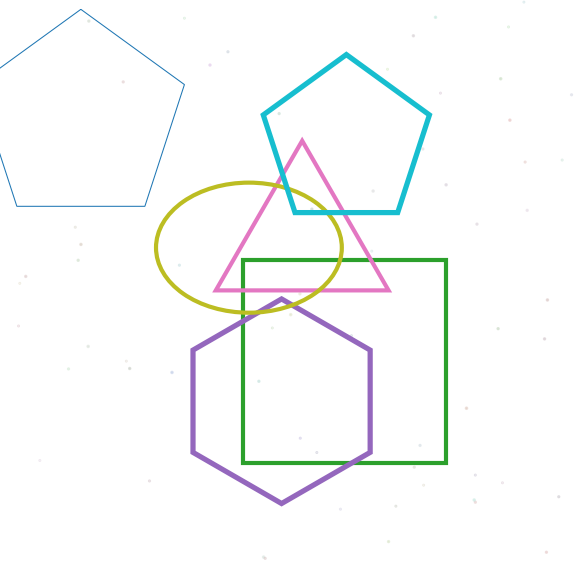[{"shape": "pentagon", "thickness": 0.5, "radius": 0.94, "center": [0.14, 0.794]}, {"shape": "square", "thickness": 2, "radius": 0.88, "center": [0.597, 0.373]}, {"shape": "hexagon", "thickness": 2.5, "radius": 0.89, "center": [0.488, 0.304]}, {"shape": "triangle", "thickness": 2, "radius": 0.86, "center": [0.523, 0.583]}, {"shape": "oval", "thickness": 2, "radius": 0.8, "center": [0.431, 0.57]}, {"shape": "pentagon", "thickness": 2.5, "radius": 0.76, "center": [0.6, 0.753]}]